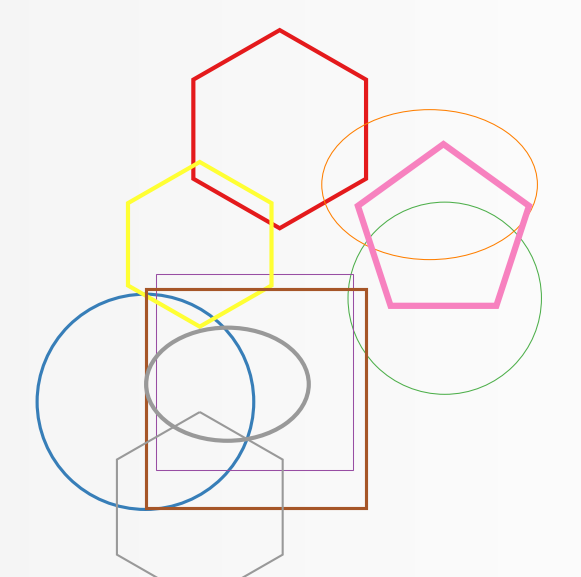[{"shape": "hexagon", "thickness": 2, "radius": 0.86, "center": [0.481, 0.775]}, {"shape": "circle", "thickness": 1.5, "radius": 0.93, "center": [0.25, 0.303]}, {"shape": "circle", "thickness": 0.5, "radius": 0.83, "center": [0.765, 0.483]}, {"shape": "square", "thickness": 0.5, "radius": 0.85, "center": [0.438, 0.355]}, {"shape": "oval", "thickness": 0.5, "radius": 0.93, "center": [0.739, 0.679]}, {"shape": "hexagon", "thickness": 2, "radius": 0.71, "center": [0.344, 0.576]}, {"shape": "square", "thickness": 1.5, "radius": 0.95, "center": [0.441, 0.309]}, {"shape": "pentagon", "thickness": 3, "radius": 0.77, "center": [0.763, 0.595]}, {"shape": "oval", "thickness": 2, "radius": 0.7, "center": [0.391, 0.334]}, {"shape": "hexagon", "thickness": 1, "radius": 0.82, "center": [0.344, 0.121]}]